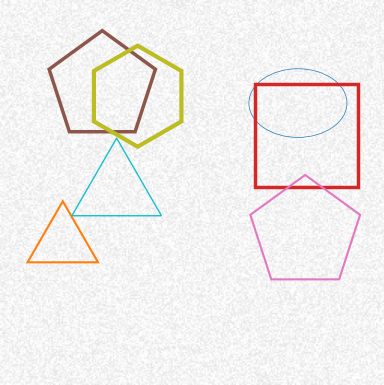[{"shape": "oval", "thickness": 0.5, "radius": 0.64, "center": [0.774, 0.732]}, {"shape": "triangle", "thickness": 1.5, "radius": 0.53, "center": [0.163, 0.372]}, {"shape": "square", "thickness": 2.5, "radius": 0.67, "center": [0.796, 0.647]}, {"shape": "pentagon", "thickness": 2.5, "radius": 0.73, "center": [0.266, 0.775]}, {"shape": "pentagon", "thickness": 1.5, "radius": 0.75, "center": [0.793, 0.396]}, {"shape": "hexagon", "thickness": 3, "radius": 0.66, "center": [0.358, 0.75]}, {"shape": "triangle", "thickness": 1, "radius": 0.67, "center": [0.303, 0.507]}]